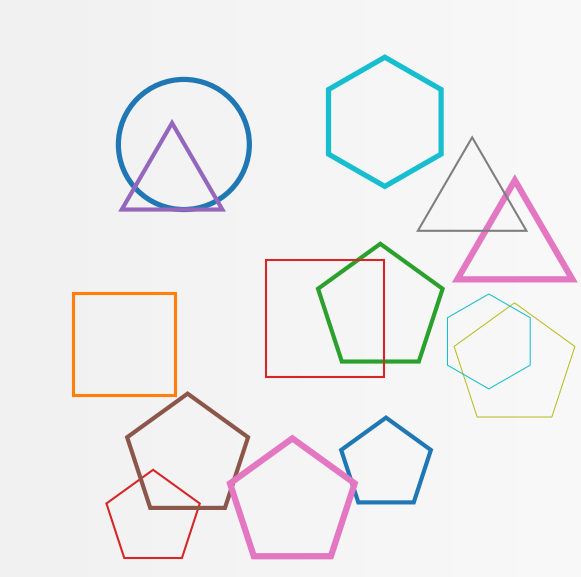[{"shape": "circle", "thickness": 2.5, "radius": 0.56, "center": [0.316, 0.749]}, {"shape": "pentagon", "thickness": 2, "radius": 0.41, "center": [0.664, 0.195]}, {"shape": "square", "thickness": 1.5, "radius": 0.44, "center": [0.213, 0.404]}, {"shape": "pentagon", "thickness": 2, "radius": 0.56, "center": [0.654, 0.464]}, {"shape": "square", "thickness": 1, "radius": 0.51, "center": [0.56, 0.447]}, {"shape": "pentagon", "thickness": 1, "radius": 0.42, "center": [0.263, 0.101]}, {"shape": "triangle", "thickness": 2, "radius": 0.5, "center": [0.296, 0.686]}, {"shape": "pentagon", "thickness": 2, "radius": 0.55, "center": [0.323, 0.208]}, {"shape": "pentagon", "thickness": 3, "radius": 0.56, "center": [0.503, 0.127]}, {"shape": "triangle", "thickness": 3, "radius": 0.57, "center": [0.886, 0.573]}, {"shape": "triangle", "thickness": 1, "radius": 0.54, "center": [0.812, 0.653]}, {"shape": "pentagon", "thickness": 0.5, "radius": 0.55, "center": [0.885, 0.365]}, {"shape": "hexagon", "thickness": 0.5, "radius": 0.41, "center": [0.841, 0.408]}, {"shape": "hexagon", "thickness": 2.5, "radius": 0.56, "center": [0.662, 0.788]}]